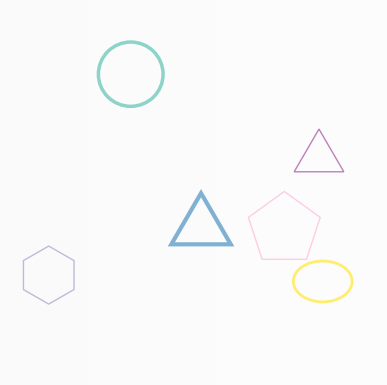[{"shape": "circle", "thickness": 2.5, "radius": 0.42, "center": [0.337, 0.807]}, {"shape": "hexagon", "thickness": 1, "radius": 0.38, "center": [0.126, 0.286]}, {"shape": "triangle", "thickness": 3, "radius": 0.44, "center": [0.519, 0.41]}, {"shape": "pentagon", "thickness": 1, "radius": 0.49, "center": [0.734, 0.405]}, {"shape": "triangle", "thickness": 1, "radius": 0.37, "center": [0.823, 0.591]}, {"shape": "oval", "thickness": 2, "radius": 0.38, "center": [0.833, 0.269]}]